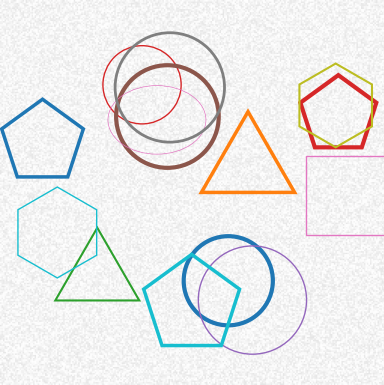[{"shape": "circle", "thickness": 3, "radius": 0.58, "center": [0.593, 0.271]}, {"shape": "pentagon", "thickness": 2.5, "radius": 0.56, "center": [0.11, 0.631]}, {"shape": "triangle", "thickness": 2.5, "radius": 0.7, "center": [0.644, 0.57]}, {"shape": "triangle", "thickness": 1.5, "radius": 0.63, "center": [0.253, 0.283]}, {"shape": "pentagon", "thickness": 3, "radius": 0.52, "center": [0.879, 0.701]}, {"shape": "circle", "thickness": 1, "radius": 0.51, "center": [0.369, 0.78]}, {"shape": "circle", "thickness": 1, "radius": 0.7, "center": [0.656, 0.221]}, {"shape": "circle", "thickness": 3, "radius": 0.67, "center": [0.435, 0.697]}, {"shape": "square", "thickness": 1, "radius": 0.51, "center": [0.897, 0.493]}, {"shape": "oval", "thickness": 0.5, "radius": 0.64, "center": [0.408, 0.689]}, {"shape": "circle", "thickness": 2, "radius": 0.71, "center": [0.441, 0.773]}, {"shape": "hexagon", "thickness": 1.5, "radius": 0.54, "center": [0.872, 0.726]}, {"shape": "pentagon", "thickness": 2.5, "radius": 0.65, "center": [0.498, 0.208]}, {"shape": "hexagon", "thickness": 1, "radius": 0.59, "center": [0.149, 0.396]}]